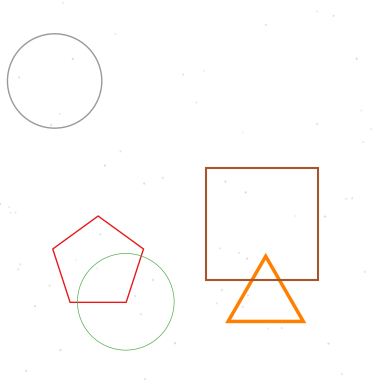[{"shape": "pentagon", "thickness": 1, "radius": 0.62, "center": [0.255, 0.315]}, {"shape": "circle", "thickness": 0.5, "radius": 0.63, "center": [0.327, 0.216]}, {"shape": "triangle", "thickness": 2.5, "radius": 0.56, "center": [0.69, 0.221]}, {"shape": "square", "thickness": 1.5, "radius": 0.73, "center": [0.681, 0.418]}, {"shape": "circle", "thickness": 1, "radius": 0.61, "center": [0.142, 0.79]}]